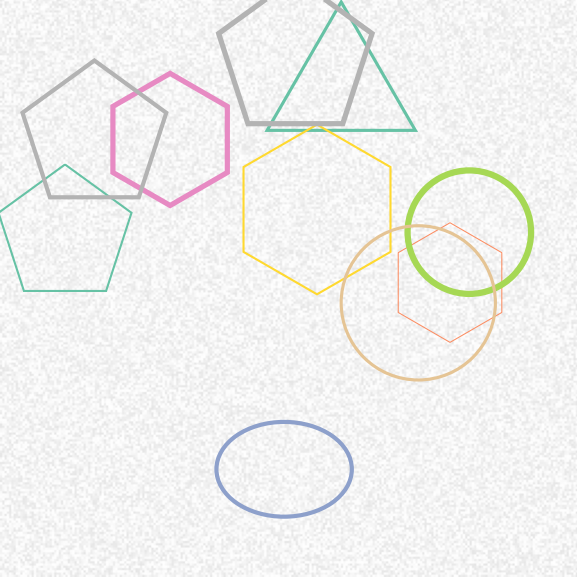[{"shape": "triangle", "thickness": 1.5, "radius": 0.74, "center": [0.591, 0.847]}, {"shape": "pentagon", "thickness": 1, "radius": 0.61, "center": [0.113, 0.593]}, {"shape": "hexagon", "thickness": 0.5, "radius": 0.52, "center": [0.779, 0.51]}, {"shape": "oval", "thickness": 2, "radius": 0.59, "center": [0.492, 0.187]}, {"shape": "hexagon", "thickness": 2.5, "radius": 0.57, "center": [0.295, 0.758]}, {"shape": "circle", "thickness": 3, "radius": 0.53, "center": [0.813, 0.597]}, {"shape": "hexagon", "thickness": 1, "radius": 0.73, "center": [0.549, 0.636]}, {"shape": "circle", "thickness": 1.5, "radius": 0.67, "center": [0.724, 0.475]}, {"shape": "pentagon", "thickness": 2.5, "radius": 0.7, "center": [0.511, 0.898]}, {"shape": "pentagon", "thickness": 2, "radius": 0.65, "center": [0.163, 0.763]}]